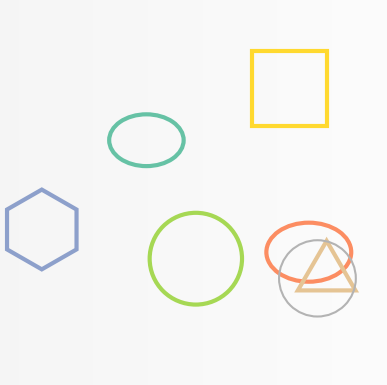[{"shape": "oval", "thickness": 3, "radius": 0.48, "center": [0.378, 0.636]}, {"shape": "oval", "thickness": 3, "radius": 0.55, "center": [0.797, 0.345]}, {"shape": "hexagon", "thickness": 3, "radius": 0.52, "center": [0.108, 0.404]}, {"shape": "circle", "thickness": 3, "radius": 0.6, "center": [0.505, 0.328]}, {"shape": "square", "thickness": 3, "radius": 0.49, "center": [0.747, 0.769]}, {"shape": "triangle", "thickness": 3, "radius": 0.43, "center": [0.843, 0.289]}, {"shape": "circle", "thickness": 1.5, "radius": 0.5, "center": [0.819, 0.277]}]